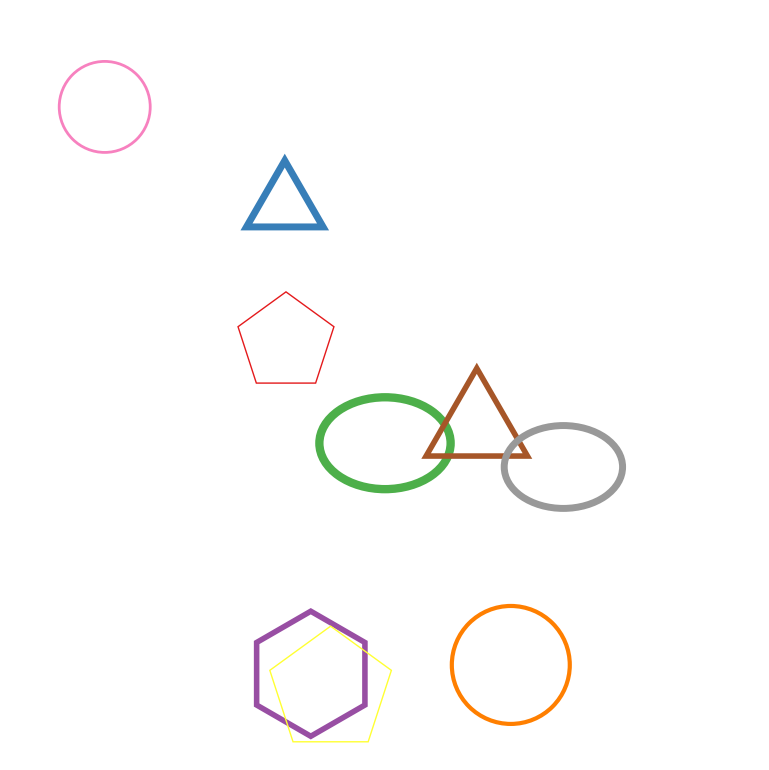[{"shape": "pentagon", "thickness": 0.5, "radius": 0.33, "center": [0.371, 0.555]}, {"shape": "triangle", "thickness": 2.5, "radius": 0.29, "center": [0.37, 0.734]}, {"shape": "oval", "thickness": 3, "radius": 0.43, "center": [0.5, 0.424]}, {"shape": "hexagon", "thickness": 2, "radius": 0.41, "center": [0.404, 0.125]}, {"shape": "circle", "thickness": 1.5, "radius": 0.38, "center": [0.663, 0.136]}, {"shape": "pentagon", "thickness": 0.5, "radius": 0.41, "center": [0.429, 0.104]}, {"shape": "triangle", "thickness": 2, "radius": 0.38, "center": [0.619, 0.446]}, {"shape": "circle", "thickness": 1, "radius": 0.3, "center": [0.136, 0.861]}, {"shape": "oval", "thickness": 2.5, "radius": 0.38, "center": [0.732, 0.394]}]